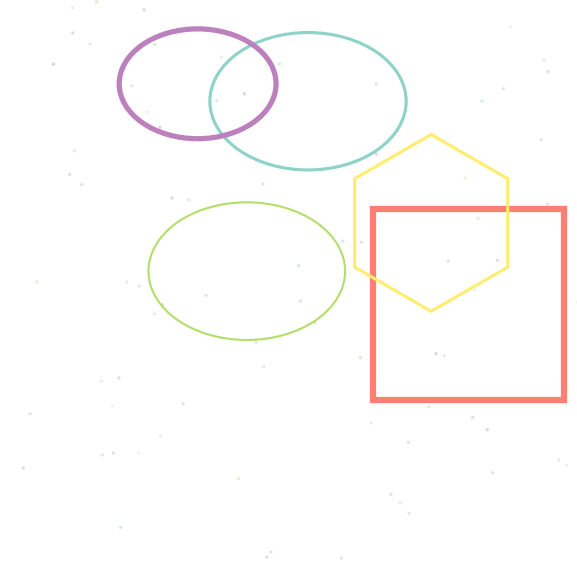[{"shape": "oval", "thickness": 1.5, "radius": 0.85, "center": [0.533, 0.824]}, {"shape": "square", "thickness": 3, "radius": 0.83, "center": [0.811, 0.471]}, {"shape": "oval", "thickness": 1, "radius": 0.85, "center": [0.427, 0.53]}, {"shape": "oval", "thickness": 2.5, "radius": 0.68, "center": [0.342, 0.854]}, {"shape": "hexagon", "thickness": 1.5, "radius": 0.77, "center": [0.747, 0.613]}]